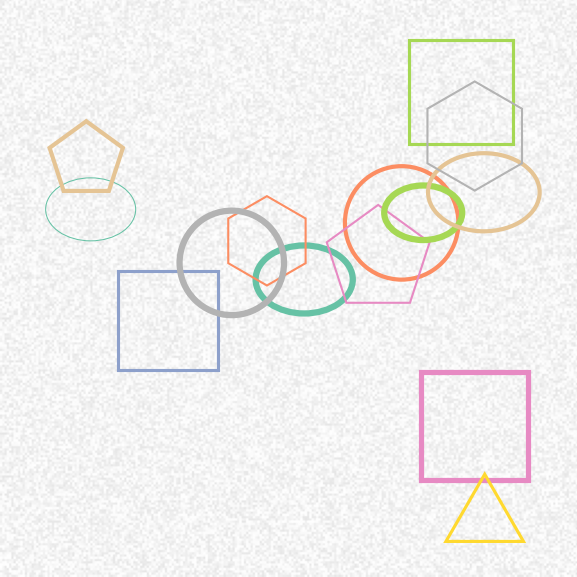[{"shape": "oval", "thickness": 0.5, "radius": 0.39, "center": [0.157, 0.637]}, {"shape": "oval", "thickness": 3, "radius": 0.42, "center": [0.527, 0.515]}, {"shape": "circle", "thickness": 2, "radius": 0.49, "center": [0.696, 0.613]}, {"shape": "hexagon", "thickness": 1, "radius": 0.39, "center": [0.462, 0.582]}, {"shape": "square", "thickness": 1.5, "radius": 0.43, "center": [0.291, 0.444]}, {"shape": "square", "thickness": 2.5, "radius": 0.46, "center": [0.822, 0.261]}, {"shape": "pentagon", "thickness": 1, "radius": 0.47, "center": [0.655, 0.551]}, {"shape": "oval", "thickness": 3, "radius": 0.34, "center": [0.733, 0.631]}, {"shape": "square", "thickness": 1.5, "radius": 0.45, "center": [0.798, 0.84]}, {"shape": "triangle", "thickness": 1.5, "radius": 0.39, "center": [0.839, 0.1]}, {"shape": "oval", "thickness": 2, "radius": 0.48, "center": [0.838, 0.666]}, {"shape": "pentagon", "thickness": 2, "radius": 0.33, "center": [0.149, 0.722]}, {"shape": "hexagon", "thickness": 1, "radius": 0.47, "center": [0.822, 0.764]}, {"shape": "circle", "thickness": 3, "radius": 0.45, "center": [0.401, 0.544]}]